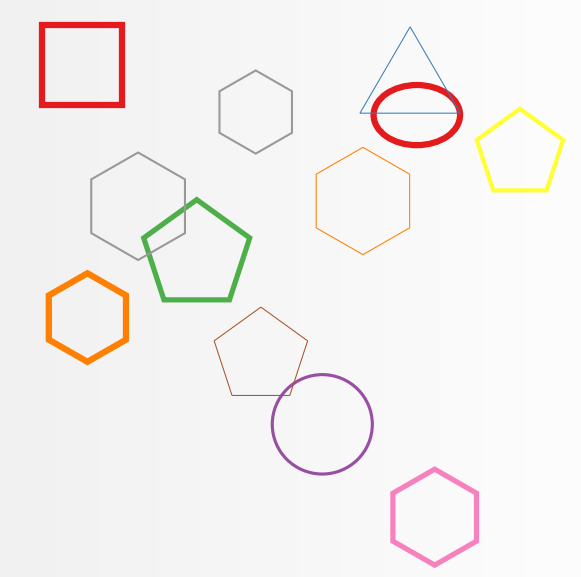[{"shape": "oval", "thickness": 3, "radius": 0.37, "center": [0.717, 0.8]}, {"shape": "square", "thickness": 3, "radius": 0.35, "center": [0.142, 0.887]}, {"shape": "triangle", "thickness": 0.5, "radius": 0.5, "center": [0.706, 0.853]}, {"shape": "pentagon", "thickness": 2.5, "radius": 0.48, "center": [0.338, 0.557]}, {"shape": "circle", "thickness": 1.5, "radius": 0.43, "center": [0.554, 0.264]}, {"shape": "hexagon", "thickness": 3, "radius": 0.38, "center": [0.15, 0.449]}, {"shape": "hexagon", "thickness": 0.5, "radius": 0.46, "center": [0.624, 0.651]}, {"shape": "pentagon", "thickness": 2, "radius": 0.39, "center": [0.894, 0.733]}, {"shape": "pentagon", "thickness": 0.5, "radius": 0.42, "center": [0.449, 0.383]}, {"shape": "hexagon", "thickness": 2.5, "radius": 0.42, "center": [0.748, 0.104]}, {"shape": "hexagon", "thickness": 1, "radius": 0.36, "center": [0.44, 0.805]}, {"shape": "hexagon", "thickness": 1, "radius": 0.47, "center": [0.238, 0.642]}]